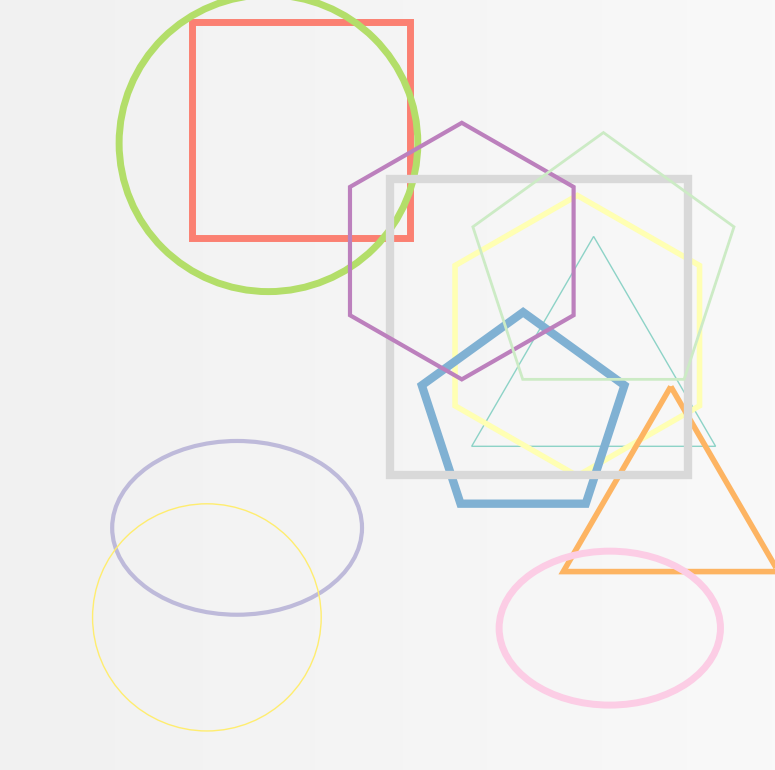[{"shape": "triangle", "thickness": 0.5, "radius": 0.91, "center": [0.766, 0.511]}, {"shape": "hexagon", "thickness": 2, "radius": 0.91, "center": [0.745, 0.564]}, {"shape": "oval", "thickness": 1.5, "radius": 0.81, "center": [0.306, 0.314]}, {"shape": "square", "thickness": 2.5, "radius": 0.7, "center": [0.388, 0.831]}, {"shape": "pentagon", "thickness": 3, "radius": 0.69, "center": [0.675, 0.457]}, {"shape": "triangle", "thickness": 2, "radius": 0.8, "center": [0.866, 0.338]}, {"shape": "circle", "thickness": 2.5, "radius": 0.96, "center": [0.346, 0.814]}, {"shape": "oval", "thickness": 2.5, "radius": 0.71, "center": [0.787, 0.184]}, {"shape": "square", "thickness": 3, "radius": 0.96, "center": [0.695, 0.575]}, {"shape": "hexagon", "thickness": 1.5, "radius": 0.83, "center": [0.596, 0.674]}, {"shape": "pentagon", "thickness": 1, "radius": 0.89, "center": [0.779, 0.651]}, {"shape": "circle", "thickness": 0.5, "radius": 0.74, "center": [0.267, 0.198]}]